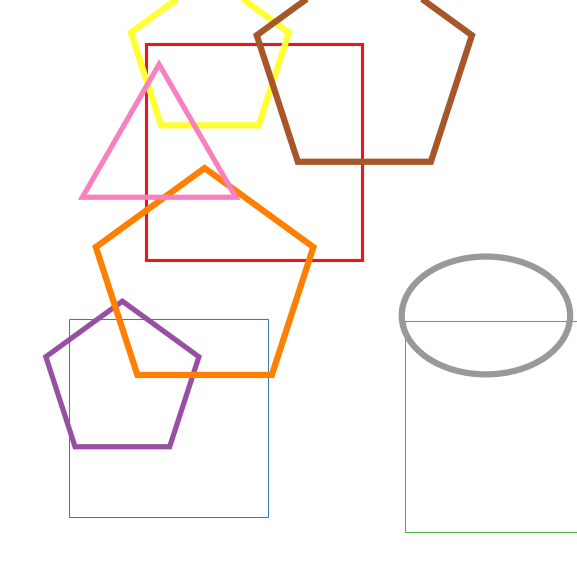[{"shape": "square", "thickness": 1.5, "radius": 0.93, "center": [0.44, 0.736]}, {"shape": "square", "thickness": 0.5, "radius": 0.86, "center": [0.292, 0.275]}, {"shape": "square", "thickness": 0.5, "radius": 0.92, "center": [0.885, 0.261]}, {"shape": "pentagon", "thickness": 2.5, "radius": 0.7, "center": [0.212, 0.338]}, {"shape": "pentagon", "thickness": 3, "radius": 0.99, "center": [0.354, 0.51]}, {"shape": "pentagon", "thickness": 3, "radius": 0.72, "center": [0.363, 0.898]}, {"shape": "pentagon", "thickness": 3, "radius": 0.98, "center": [0.631, 0.877]}, {"shape": "triangle", "thickness": 2.5, "radius": 0.77, "center": [0.276, 0.734]}, {"shape": "oval", "thickness": 3, "radius": 0.73, "center": [0.841, 0.453]}]